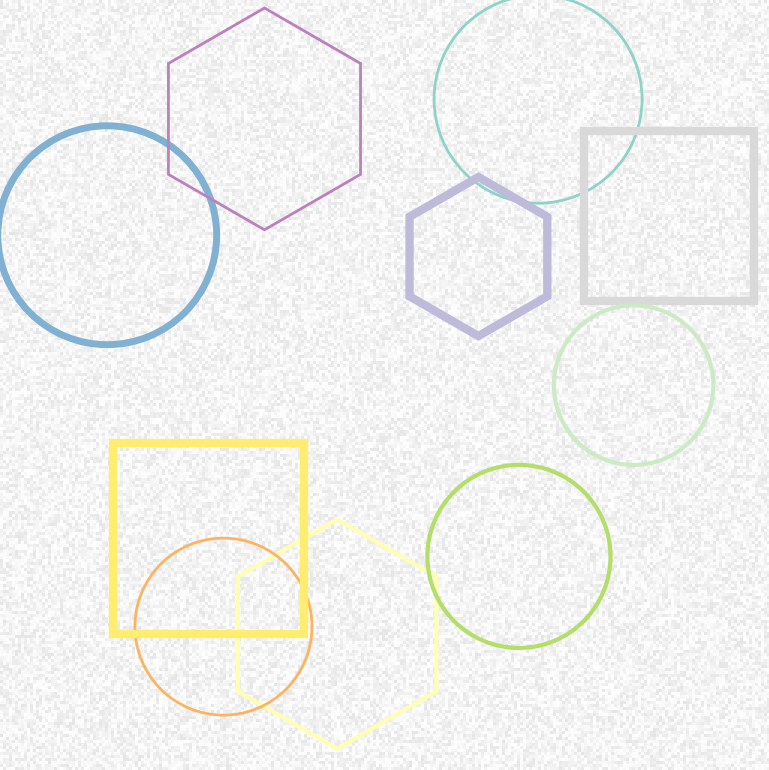[{"shape": "circle", "thickness": 1, "radius": 0.68, "center": [0.699, 0.871]}, {"shape": "hexagon", "thickness": 1.5, "radius": 0.74, "center": [0.438, 0.177]}, {"shape": "hexagon", "thickness": 3, "radius": 0.52, "center": [0.621, 0.667]}, {"shape": "circle", "thickness": 2.5, "radius": 0.71, "center": [0.139, 0.695]}, {"shape": "circle", "thickness": 1, "radius": 0.57, "center": [0.29, 0.186]}, {"shape": "circle", "thickness": 1.5, "radius": 0.59, "center": [0.674, 0.277]}, {"shape": "square", "thickness": 3, "radius": 0.55, "center": [0.869, 0.719]}, {"shape": "hexagon", "thickness": 1, "radius": 0.72, "center": [0.343, 0.846]}, {"shape": "circle", "thickness": 1.5, "radius": 0.52, "center": [0.823, 0.5]}, {"shape": "square", "thickness": 3, "radius": 0.62, "center": [0.27, 0.301]}]